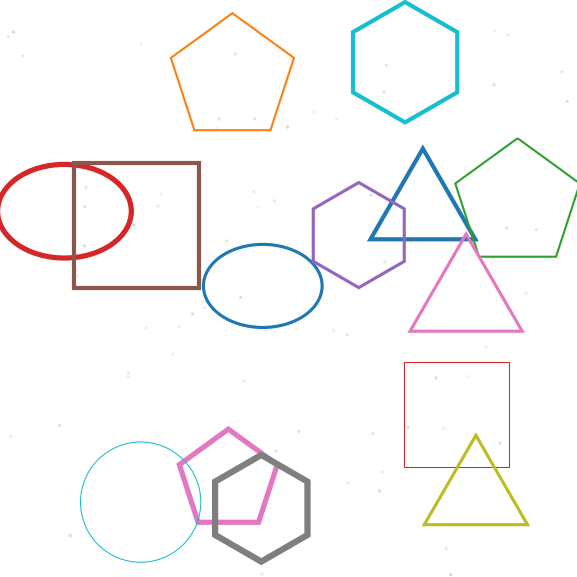[{"shape": "oval", "thickness": 1.5, "radius": 0.51, "center": [0.455, 0.504]}, {"shape": "triangle", "thickness": 2, "radius": 0.52, "center": [0.732, 0.637]}, {"shape": "pentagon", "thickness": 1, "radius": 0.56, "center": [0.402, 0.864]}, {"shape": "pentagon", "thickness": 1, "radius": 0.57, "center": [0.896, 0.646]}, {"shape": "oval", "thickness": 2.5, "radius": 0.58, "center": [0.112, 0.633]}, {"shape": "square", "thickness": 0.5, "radius": 0.45, "center": [0.79, 0.281]}, {"shape": "hexagon", "thickness": 1.5, "radius": 0.45, "center": [0.621, 0.592]}, {"shape": "square", "thickness": 2, "radius": 0.54, "center": [0.236, 0.608]}, {"shape": "triangle", "thickness": 1.5, "radius": 0.56, "center": [0.807, 0.482]}, {"shape": "pentagon", "thickness": 2.5, "radius": 0.45, "center": [0.395, 0.167]}, {"shape": "hexagon", "thickness": 3, "radius": 0.46, "center": [0.452, 0.119]}, {"shape": "triangle", "thickness": 1.5, "radius": 0.52, "center": [0.824, 0.142]}, {"shape": "hexagon", "thickness": 2, "radius": 0.52, "center": [0.701, 0.891]}, {"shape": "circle", "thickness": 0.5, "radius": 0.52, "center": [0.244, 0.13]}]